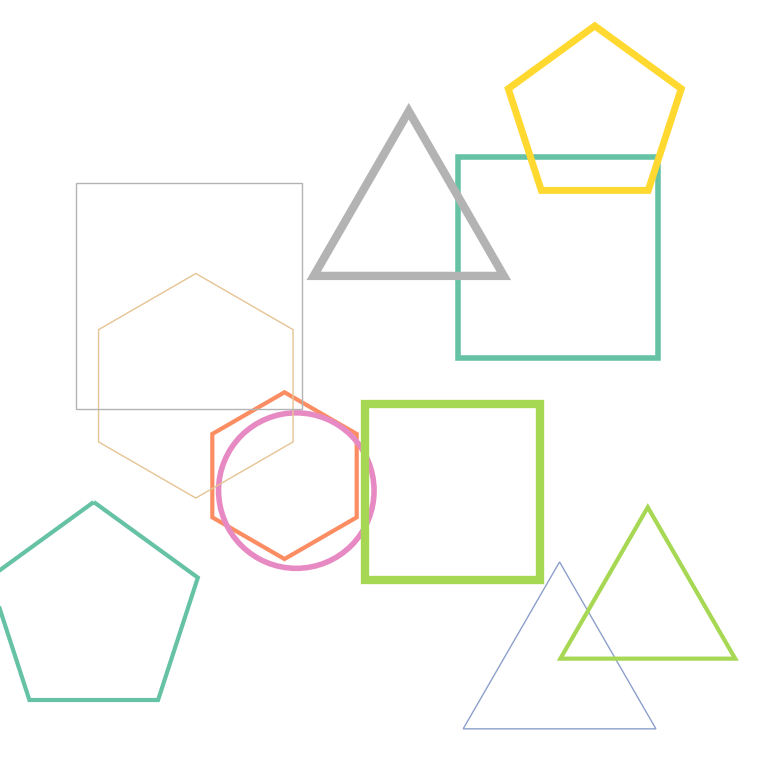[{"shape": "pentagon", "thickness": 1.5, "radius": 0.71, "center": [0.122, 0.206]}, {"shape": "square", "thickness": 2, "radius": 0.65, "center": [0.725, 0.665]}, {"shape": "hexagon", "thickness": 1.5, "radius": 0.54, "center": [0.37, 0.382]}, {"shape": "triangle", "thickness": 0.5, "radius": 0.72, "center": [0.727, 0.126]}, {"shape": "circle", "thickness": 2, "radius": 0.5, "center": [0.385, 0.363]}, {"shape": "square", "thickness": 3, "radius": 0.57, "center": [0.588, 0.361]}, {"shape": "triangle", "thickness": 1.5, "radius": 0.66, "center": [0.841, 0.21]}, {"shape": "pentagon", "thickness": 2.5, "radius": 0.59, "center": [0.772, 0.848]}, {"shape": "hexagon", "thickness": 0.5, "radius": 0.73, "center": [0.254, 0.499]}, {"shape": "triangle", "thickness": 3, "radius": 0.71, "center": [0.531, 0.713]}, {"shape": "square", "thickness": 0.5, "radius": 0.73, "center": [0.246, 0.615]}]